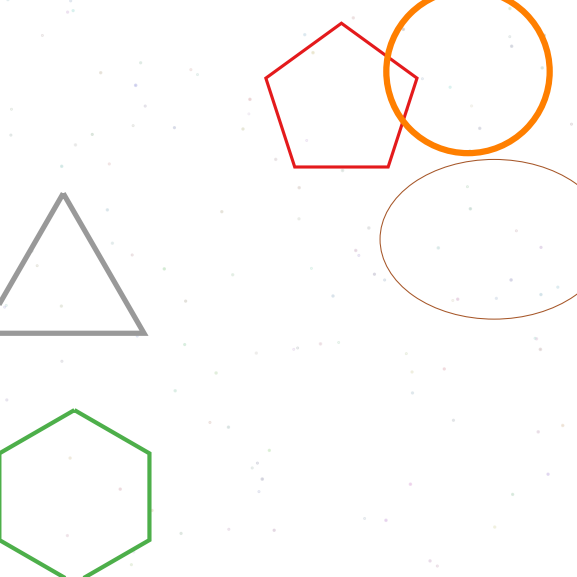[{"shape": "pentagon", "thickness": 1.5, "radius": 0.69, "center": [0.591, 0.821]}, {"shape": "hexagon", "thickness": 2, "radius": 0.75, "center": [0.129, 0.139]}, {"shape": "circle", "thickness": 3, "radius": 0.71, "center": [0.81, 0.875]}, {"shape": "oval", "thickness": 0.5, "radius": 0.99, "center": [0.856, 0.585]}, {"shape": "triangle", "thickness": 2.5, "radius": 0.81, "center": [0.11, 0.503]}]